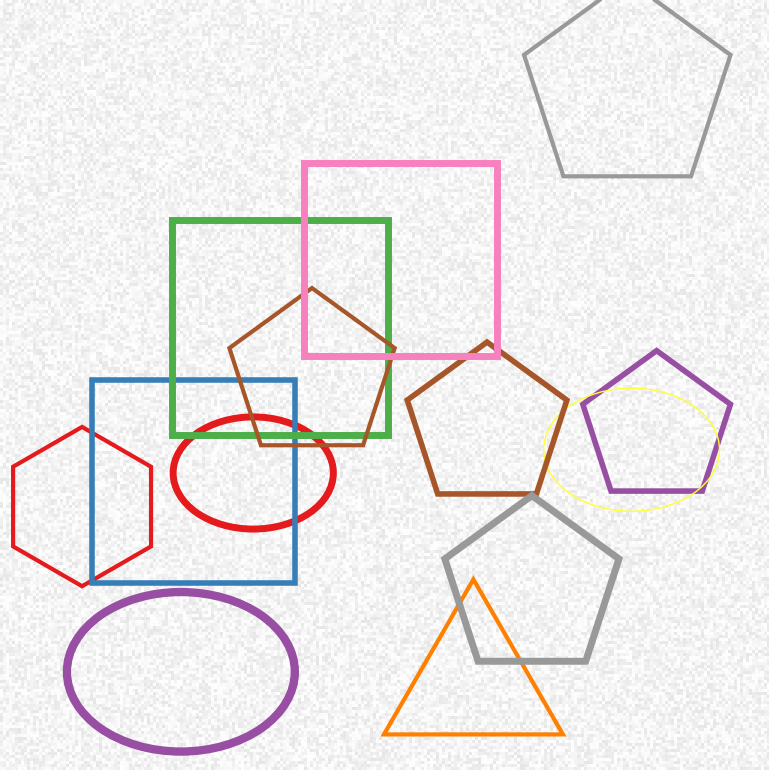[{"shape": "oval", "thickness": 2.5, "radius": 0.52, "center": [0.329, 0.386]}, {"shape": "hexagon", "thickness": 1.5, "radius": 0.52, "center": [0.107, 0.342]}, {"shape": "square", "thickness": 2, "radius": 0.66, "center": [0.251, 0.375]}, {"shape": "square", "thickness": 2.5, "radius": 0.7, "center": [0.364, 0.575]}, {"shape": "pentagon", "thickness": 2, "radius": 0.5, "center": [0.853, 0.444]}, {"shape": "oval", "thickness": 3, "radius": 0.74, "center": [0.235, 0.128]}, {"shape": "triangle", "thickness": 1.5, "radius": 0.67, "center": [0.615, 0.113]}, {"shape": "oval", "thickness": 0.5, "radius": 0.57, "center": [0.82, 0.416]}, {"shape": "pentagon", "thickness": 1.5, "radius": 0.56, "center": [0.405, 0.513]}, {"shape": "pentagon", "thickness": 2, "radius": 0.55, "center": [0.633, 0.447]}, {"shape": "square", "thickness": 2.5, "radius": 0.63, "center": [0.52, 0.663]}, {"shape": "pentagon", "thickness": 2.5, "radius": 0.59, "center": [0.691, 0.237]}, {"shape": "pentagon", "thickness": 1.5, "radius": 0.7, "center": [0.815, 0.885]}]